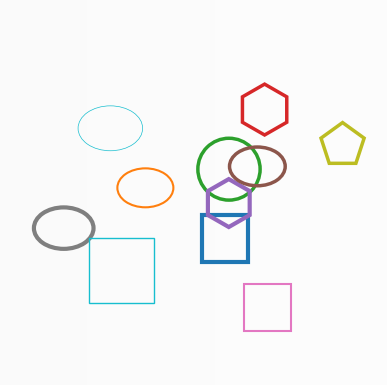[{"shape": "square", "thickness": 3, "radius": 0.3, "center": [0.581, 0.381]}, {"shape": "oval", "thickness": 1.5, "radius": 0.36, "center": [0.375, 0.512]}, {"shape": "circle", "thickness": 2.5, "radius": 0.4, "center": [0.591, 0.561]}, {"shape": "hexagon", "thickness": 2.5, "radius": 0.33, "center": [0.683, 0.715]}, {"shape": "hexagon", "thickness": 3, "radius": 0.31, "center": [0.59, 0.473]}, {"shape": "oval", "thickness": 2.5, "radius": 0.36, "center": [0.664, 0.568]}, {"shape": "square", "thickness": 1.5, "radius": 0.3, "center": [0.691, 0.201]}, {"shape": "oval", "thickness": 3, "radius": 0.38, "center": [0.164, 0.407]}, {"shape": "pentagon", "thickness": 2.5, "radius": 0.29, "center": [0.884, 0.623]}, {"shape": "square", "thickness": 1, "radius": 0.42, "center": [0.314, 0.297]}, {"shape": "oval", "thickness": 0.5, "radius": 0.42, "center": [0.285, 0.667]}]